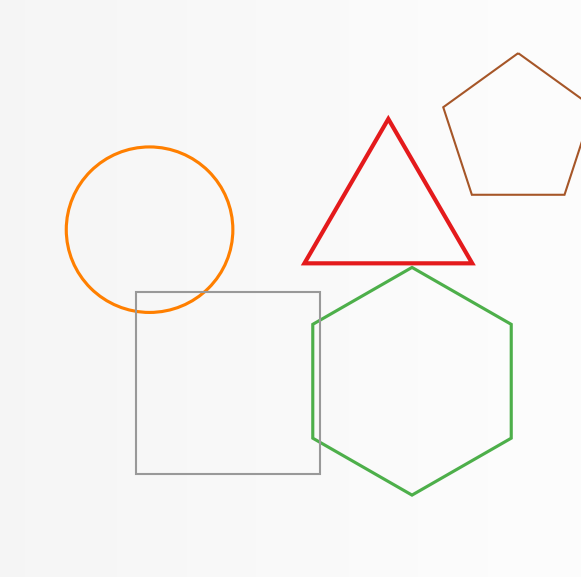[{"shape": "triangle", "thickness": 2, "radius": 0.83, "center": [0.668, 0.626]}, {"shape": "hexagon", "thickness": 1.5, "radius": 0.99, "center": [0.709, 0.339]}, {"shape": "circle", "thickness": 1.5, "radius": 0.72, "center": [0.257, 0.601]}, {"shape": "pentagon", "thickness": 1, "radius": 0.68, "center": [0.892, 0.772]}, {"shape": "square", "thickness": 1, "radius": 0.79, "center": [0.392, 0.336]}]